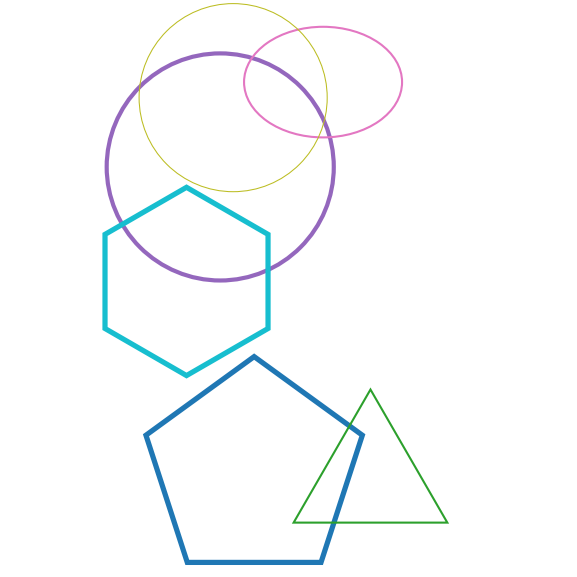[{"shape": "pentagon", "thickness": 2.5, "radius": 0.98, "center": [0.44, 0.185]}, {"shape": "triangle", "thickness": 1, "radius": 0.77, "center": [0.642, 0.171]}, {"shape": "circle", "thickness": 2, "radius": 0.98, "center": [0.381, 0.71]}, {"shape": "oval", "thickness": 1, "radius": 0.68, "center": [0.559, 0.857]}, {"shape": "circle", "thickness": 0.5, "radius": 0.81, "center": [0.404, 0.83]}, {"shape": "hexagon", "thickness": 2.5, "radius": 0.81, "center": [0.323, 0.512]}]